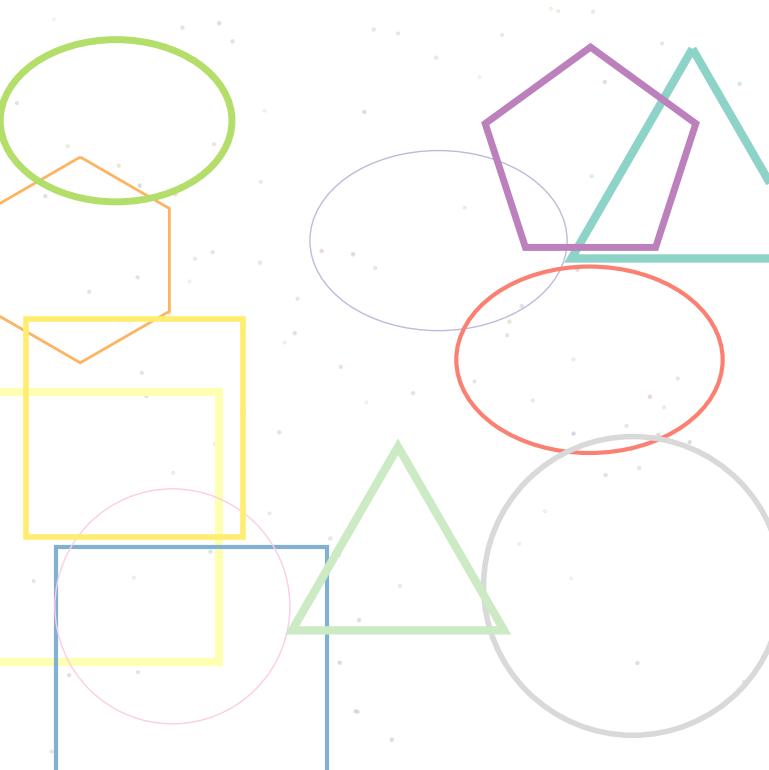[{"shape": "triangle", "thickness": 3, "radius": 0.91, "center": [0.899, 0.755]}, {"shape": "square", "thickness": 3, "radius": 0.88, "center": [0.109, 0.315]}, {"shape": "oval", "thickness": 0.5, "radius": 0.84, "center": [0.569, 0.688]}, {"shape": "oval", "thickness": 1.5, "radius": 0.86, "center": [0.766, 0.533]}, {"shape": "square", "thickness": 1.5, "radius": 0.88, "center": [0.248, 0.114]}, {"shape": "hexagon", "thickness": 1, "radius": 0.67, "center": [0.104, 0.662]}, {"shape": "oval", "thickness": 2.5, "radius": 0.75, "center": [0.151, 0.843]}, {"shape": "circle", "thickness": 0.5, "radius": 0.76, "center": [0.224, 0.213]}, {"shape": "circle", "thickness": 2, "radius": 0.97, "center": [0.822, 0.239]}, {"shape": "pentagon", "thickness": 2.5, "radius": 0.72, "center": [0.767, 0.795]}, {"shape": "triangle", "thickness": 3, "radius": 0.79, "center": [0.517, 0.261]}, {"shape": "square", "thickness": 2, "radius": 0.71, "center": [0.174, 0.444]}]